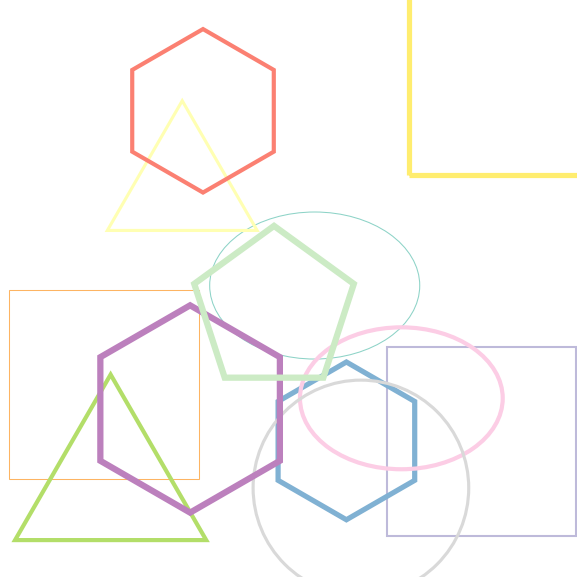[{"shape": "oval", "thickness": 0.5, "radius": 0.91, "center": [0.545, 0.505]}, {"shape": "triangle", "thickness": 1.5, "radius": 0.75, "center": [0.316, 0.675]}, {"shape": "square", "thickness": 1, "radius": 0.82, "center": [0.833, 0.235]}, {"shape": "hexagon", "thickness": 2, "radius": 0.71, "center": [0.352, 0.807]}, {"shape": "hexagon", "thickness": 2.5, "radius": 0.68, "center": [0.6, 0.236]}, {"shape": "square", "thickness": 0.5, "radius": 0.82, "center": [0.18, 0.333]}, {"shape": "triangle", "thickness": 2, "radius": 0.96, "center": [0.192, 0.159]}, {"shape": "oval", "thickness": 2, "radius": 0.88, "center": [0.695, 0.309]}, {"shape": "circle", "thickness": 1.5, "radius": 0.93, "center": [0.625, 0.154]}, {"shape": "hexagon", "thickness": 3, "radius": 0.9, "center": [0.329, 0.291]}, {"shape": "pentagon", "thickness": 3, "radius": 0.73, "center": [0.475, 0.463]}, {"shape": "square", "thickness": 2.5, "radius": 0.82, "center": [0.872, 0.859]}]